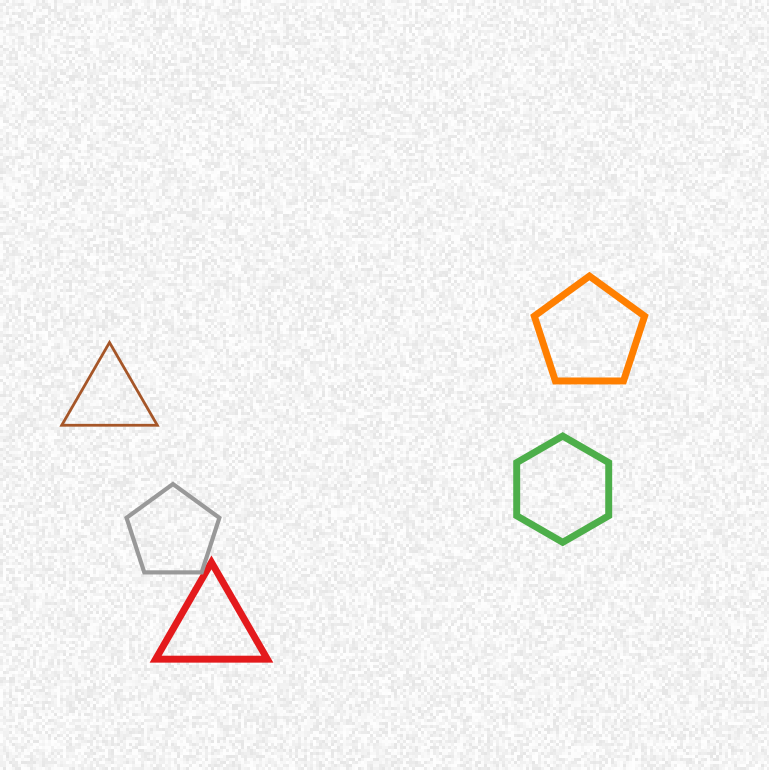[{"shape": "triangle", "thickness": 2.5, "radius": 0.42, "center": [0.275, 0.186]}, {"shape": "hexagon", "thickness": 2.5, "radius": 0.34, "center": [0.731, 0.365]}, {"shape": "pentagon", "thickness": 2.5, "radius": 0.38, "center": [0.766, 0.566]}, {"shape": "triangle", "thickness": 1, "radius": 0.36, "center": [0.142, 0.484]}, {"shape": "pentagon", "thickness": 1.5, "radius": 0.32, "center": [0.225, 0.308]}]